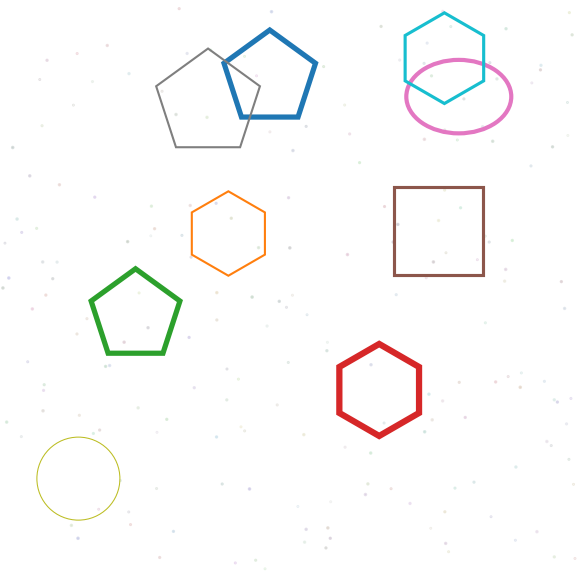[{"shape": "pentagon", "thickness": 2.5, "radius": 0.42, "center": [0.467, 0.864]}, {"shape": "hexagon", "thickness": 1, "radius": 0.37, "center": [0.395, 0.595]}, {"shape": "pentagon", "thickness": 2.5, "radius": 0.4, "center": [0.235, 0.453]}, {"shape": "hexagon", "thickness": 3, "radius": 0.4, "center": [0.657, 0.324]}, {"shape": "square", "thickness": 1.5, "radius": 0.38, "center": [0.759, 0.6]}, {"shape": "oval", "thickness": 2, "radius": 0.45, "center": [0.794, 0.832]}, {"shape": "pentagon", "thickness": 1, "radius": 0.47, "center": [0.36, 0.821]}, {"shape": "circle", "thickness": 0.5, "radius": 0.36, "center": [0.136, 0.17]}, {"shape": "hexagon", "thickness": 1.5, "radius": 0.39, "center": [0.77, 0.898]}]